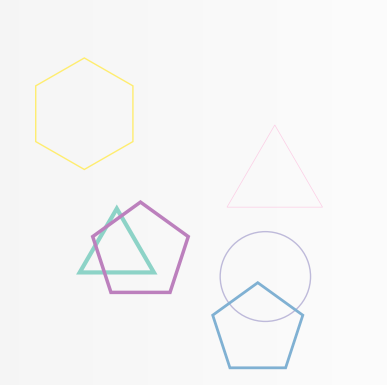[{"shape": "triangle", "thickness": 3, "radius": 0.55, "center": [0.301, 0.348]}, {"shape": "circle", "thickness": 1, "radius": 0.58, "center": [0.685, 0.282]}, {"shape": "pentagon", "thickness": 2, "radius": 0.61, "center": [0.665, 0.144]}, {"shape": "triangle", "thickness": 0.5, "radius": 0.71, "center": [0.709, 0.533]}, {"shape": "pentagon", "thickness": 2.5, "radius": 0.65, "center": [0.363, 0.345]}, {"shape": "hexagon", "thickness": 1, "radius": 0.72, "center": [0.218, 0.705]}]